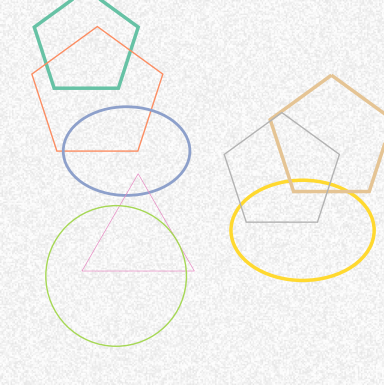[{"shape": "pentagon", "thickness": 2.5, "radius": 0.71, "center": [0.224, 0.886]}, {"shape": "pentagon", "thickness": 1, "radius": 0.89, "center": [0.253, 0.752]}, {"shape": "oval", "thickness": 2, "radius": 0.82, "center": [0.329, 0.608]}, {"shape": "triangle", "thickness": 0.5, "radius": 0.84, "center": [0.359, 0.38]}, {"shape": "circle", "thickness": 1, "radius": 0.91, "center": [0.302, 0.283]}, {"shape": "oval", "thickness": 2.5, "radius": 0.93, "center": [0.786, 0.402]}, {"shape": "pentagon", "thickness": 2.5, "radius": 0.84, "center": [0.861, 0.638]}, {"shape": "pentagon", "thickness": 1, "radius": 0.79, "center": [0.732, 0.55]}]